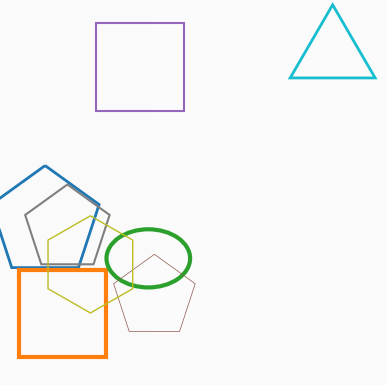[{"shape": "pentagon", "thickness": 2, "radius": 0.73, "center": [0.116, 0.423]}, {"shape": "square", "thickness": 3, "radius": 0.57, "center": [0.161, 0.185]}, {"shape": "oval", "thickness": 3, "radius": 0.54, "center": [0.383, 0.329]}, {"shape": "square", "thickness": 1.5, "radius": 0.57, "center": [0.361, 0.825]}, {"shape": "pentagon", "thickness": 0.5, "radius": 0.55, "center": [0.398, 0.229]}, {"shape": "pentagon", "thickness": 1.5, "radius": 0.57, "center": [0.174, 0.406]}, {"shape": "hexagon", "thickness": 1, "radius": 0.63, "center": [0.233, 0.313]}, {"shape": "triangle", "thickness": 2, "radius": 0.63, "center": [0.858, 0.861]}]